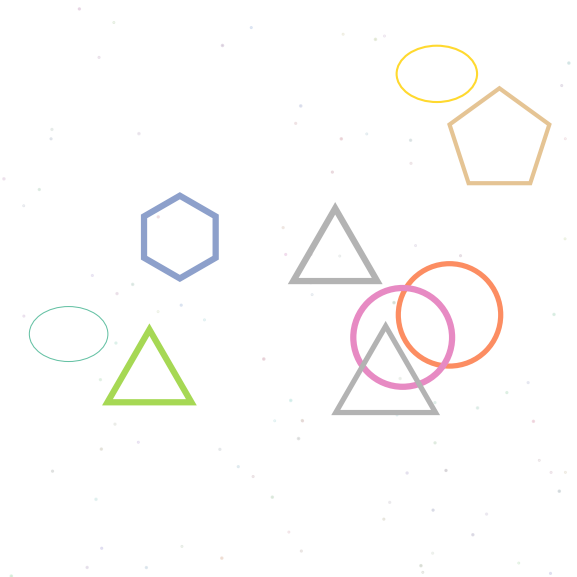[{"shape": "oval", "thickness": 0.5, "radius": 0.34, "center": [0.119, 0.421]}, {"shape": "circle", "thickness": 2.5, "radius": 0.44, "center": [0.778, 0.454]}, {"shape": "hexagon", "thickness": 3, "radius": 0.36, "center": [0.311, 0.589]}, {"shape": "circle", "thickness": 3, "radius": 0.43, "center": [0.697, 0.415]}, {"shape": "triangle", "thickness": 3, "radius": 0.42, "center": [0.259, 0.344]}, {"shape": "oval", "thickness": 1, "radius": 0.35, "center": [0.756, 0.871]}, {"shape": "pentagon", "thickness": 2, "radius": 0.45, "center": [0.865, 0.755]}, {"shape": "triangle", "thickness": 2.5, "radius": 0.5, "center": [0.668, 0.335]}, {"shape": "triangle", "thickness": 3, "radius": 0.42, "center": [0.58, 0.554]}]